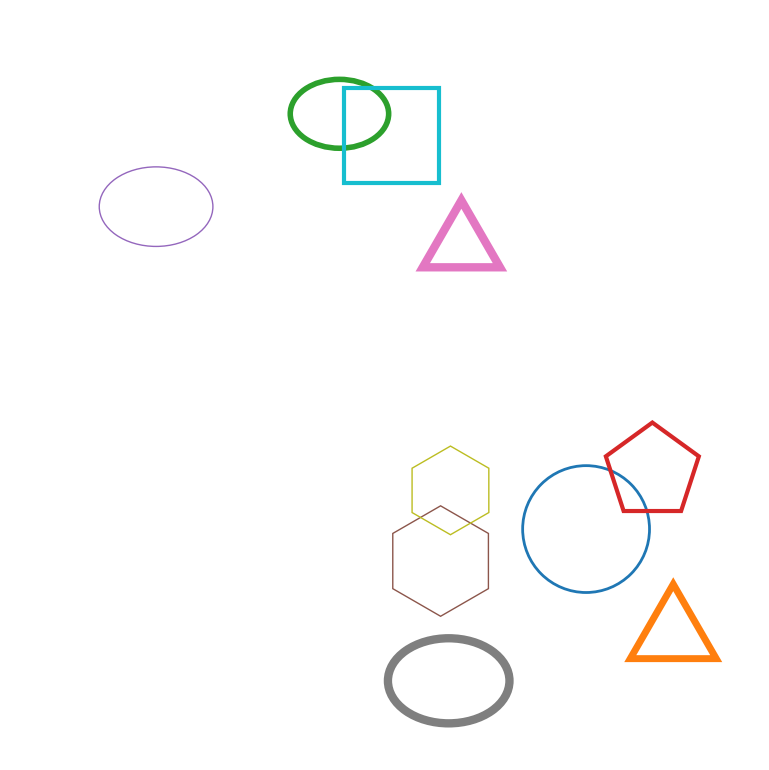[{"shape": "circle", "thickness": 1, "radius": 0.41, "center": [0.761, 0.313]}, {"shape": "triangle", "thickness": 2.5, "radius": 0.32, "center": [0.874, 0.177]}, {"shape": "oval", "thickness": 2, "radius": 0.32, "center": [0.441, 0.852]}, {"shape": "pentagon", "thickness": 1.5, "radius": 0.32, "center": [0.847, 0.388]}, {"shape": "oval", "thickness": 0.5, "radius": 0.37, "center": [0.203, 0.732]}, {"shape": "hexagon", "thickness": 0.5, "radius": 0.36, "center": [0.572, 0.271]}, {"shape": "triangle", "thickness": 3, "radius": 0.29, "center": [0.599, 0.682]}, {"shape": "oval", "thickness": 3, "radius": 0.39, "center": [0.583, 0.116]}, {"shape": "hexagon", "thickness": 0.5, "radius": 0.29, "center": [0.585, 0.363]}, {"shape": "square", "thickness": 1.5, "radius": 0.31, "center": [0.508, 0.824]}]